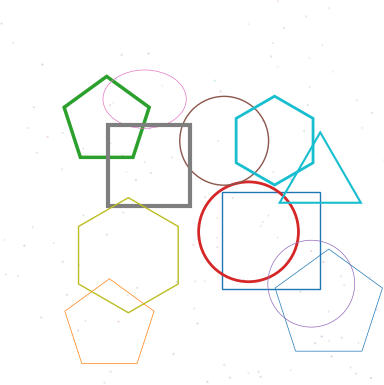[{"shape": "square", "thickness": 1, "radius": 0.63, "center": [0.704, 0.375]}, {"shape": "pentagon", "thickness": 0.5, "radius": 0.73, "center": [0.854, 0.207]}, {"shape": "pentagon", "thickness": 0.5, "radius": 0.61, "center": [0.284, 0.154]}, {"shape": "pentagon", "thickness": 2.5, "radius": 0.58, "center": [0.277, 0.685]}, {"shape": "circle", "thickness": 2, "radius": 0.65, "center": [0.646, 0.398]}, {"shape": "circle", "thickness": 0.5, "radius": 0.56, "center": [0.809, 0.263]}, {"shape": "circle", "thickness": 1, "radius": 0.58, "center": [0.582, 0.634]}, {"shape": "oval", "thickness": 0.5, "radius": 0.54, "center": [0.376, 0.743]}, {"shape": "square", "thickness": 3, "radius": 0.53, "center": [0.388, 0.57]}, {"shape": "hexagon", "thickness": 1, "radius": 0.75, "center": [0.333, 0.337]}, {"shape": "triangle", "thickness": 1.5, "radius": 0.61, "center": [0.832, 0.534]}, {"shape": "hexagon", "thickness": 2, "radius": 0.58, "center": [0.713, 0.635]}]